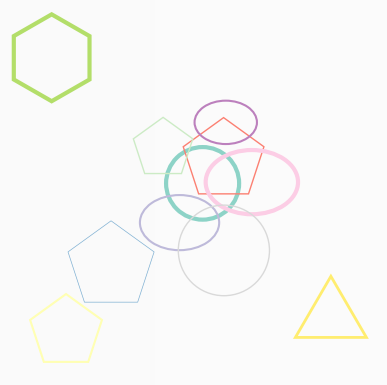[{"shape": "circle", "thickness": 3, "radius": 0.47, "center": [0.523, 0.524]}, {"shape": "pentagon", "thickness": 1.5, "radius": 0.49, "center": [0.17, 0.139]}, {"shape": "oval", "thickness": 1.5, "radius": 0.51, "center": [0.463, 0.422]}, {"shape": "pentagon", "thickness": 1, "radius": 0.55, "center": [0.577, 0.585]}, {"shape": "pentagon", "thickness": 0.5, "radius": 0.58, "center": [0.287, 0.31]}, {"shape": "hexagon", "thickness": 3, "radius": 0.56, "center": [0.133, 0.85]}, {"shape": "oval", "thickness": 3, "radius": 0.6, "center": [0.65, 0.527]}, {"shape": "circle", "thickness": 1, "radius": 0.59, "center": [0.578, 0.35]}, {"shape": "oval", "thickness": 1.5, "radius": 0.4, "center": [0.583, 0.682]}, {"shape": "pentagon", "thickness": 1, "radius": 0.4, "center": [0.421, 0.614]}, {"shape": "triangle", "thickness": 2, "radius": 0.53, "center": [0.854, 0.177]}]